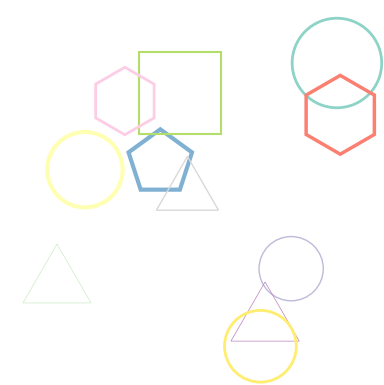[{"shape": "circle", "thickness": 2, "radius": 0.58, "center": [0.875, 0.836]}, {"shape": "circle", "thickness": 3, "radius": 0.49, "center": [0.221, 0.559]}, {"shape": "circle", "thickness": 1, "radius": 0.42, "center": [0.756, 0.302]}, {"shape": "hexagon", "thickness": 2.5, "radius": 0.51, "center": [0.884, 0.702]}, {"shape": "pentagon", "thickness": 3, "radius": 0.43, "center": [0.416, 0.577]}, {"shape": "square", "thickness": 1.5, "radius": 0.53, "center": [0.467, 0.759]}, {"shape": "hexagon", "thickness": 2, "radius": 0.44, "center": [0.324, 0.738]}, {"shape": "triangle", "thickness": 1, "radius": 0.47, "center": [0.487, 0.501]}, {"shape": "triangle", "thickness": 0.5, "radius": 0.51, "center": [0.689, 0.165]}, {"shape": "triangle", "thickness": 0.5, "radius": 0.51, "center": [0.148, 0.264]}, {"shape": "circle", "thickness": 2, "radius": 0.47, "center": [0.676, 0.101]}]